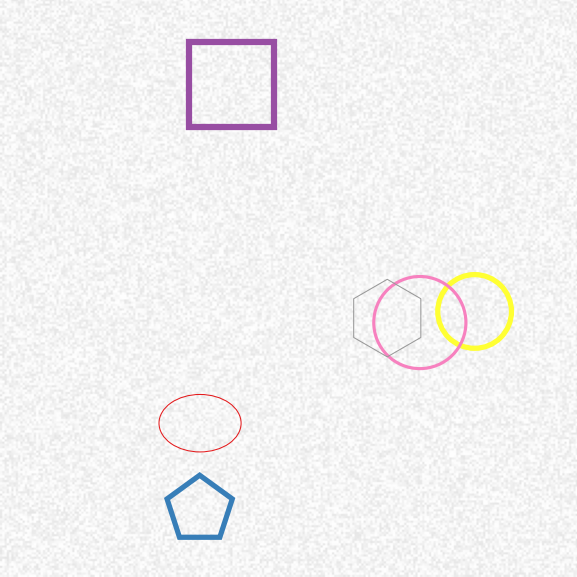[{"shape": "oval", "thickness": 0.5, "radius": 0.36, "center": [0.346, 0.266]}, {"shape": "pentagon", "thickness": 2.5, "radius": 0.3, "center": [0.346, 0.117]}, {"shape": "square", "thickness": 3, "radius": 0.37, "center": [0.402, 0.853]}, {"shape": "circle", "thickness": 2.5, "radius": 0.32, "center": [0.822, 0.46]}, {"shape": "circle", "thickness": 1.5, "radius": 0.4, "center": [0.727, 0.441]}, {"shape": "hexagon", "thickness": 0.5, "radius": 0.34, "center": [0.671, 0.448]}]